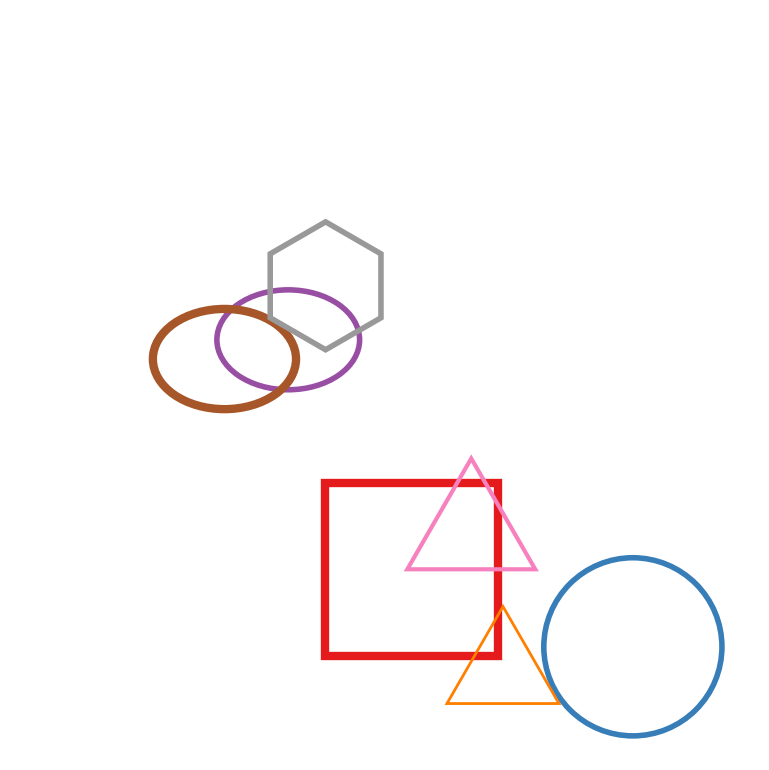[{"shape": "square", "thickness": 3, "radius": 0.56, "center": [0.534, 0.26]}, {"shape": "circle", "thickness": 2, "radius": 0.58, "center": [0.822, 0.16]}, {"shape": "oval", "thickness": 2, "radius": 0.46, "center": [0.374, 0.559]}, {"shape": "triangle", "thickness": 1, "radius": 0.42, "center": [0.653, 0.128]}, {"shape": "oval", "thickness": 3, "radius": 0.46, "center": [0.291, 0.534]}, {"shape": "triangle", "thickness": 1.5, "radius": 0.48, "center": [0.612, 0.309]}, {"shape": "hexagon", "thickness": 2, "radius": 0.42, "center": [0.423, 0.629]}]